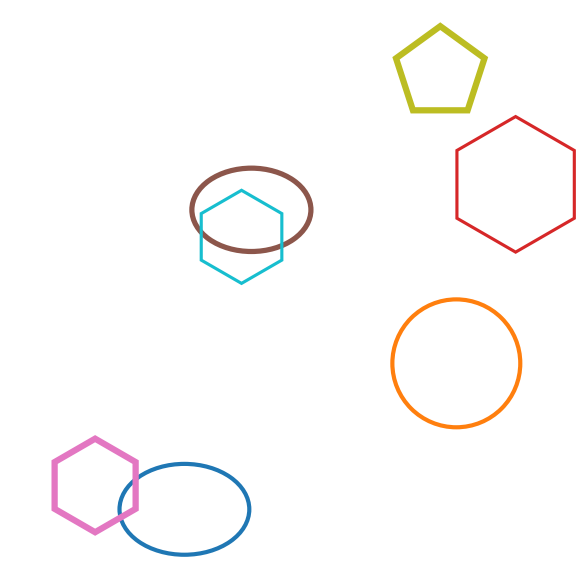[{"shape": "oval", "thickness": 2, "radius": 0.56, "center": [0.319, 0.117]}, {"shape": "circle", "thickness": 2, "radius": 0.55, "center": [0.79, 0.37]}, {"shape": "hexagon", "thickness": 1.5, "radius": 0.59, "center": [0.893, 0.68]}, {"shape": "oval", "thickness": 2.5, "radius": 0.52, "center": [0.435, 0.636]}, {"shape": "hexagon", "thickness": 3, "radius": 0.4, "center": [0.165, 0.159]}, {"shape": "pentagon", "thickness": 3, "radius": 0.4, "center": [0.762, 0.873]}, {"shape": "hexagon", "thickness": 1.5, "radius": 0.4, "center": [0.418, 0.589]}]